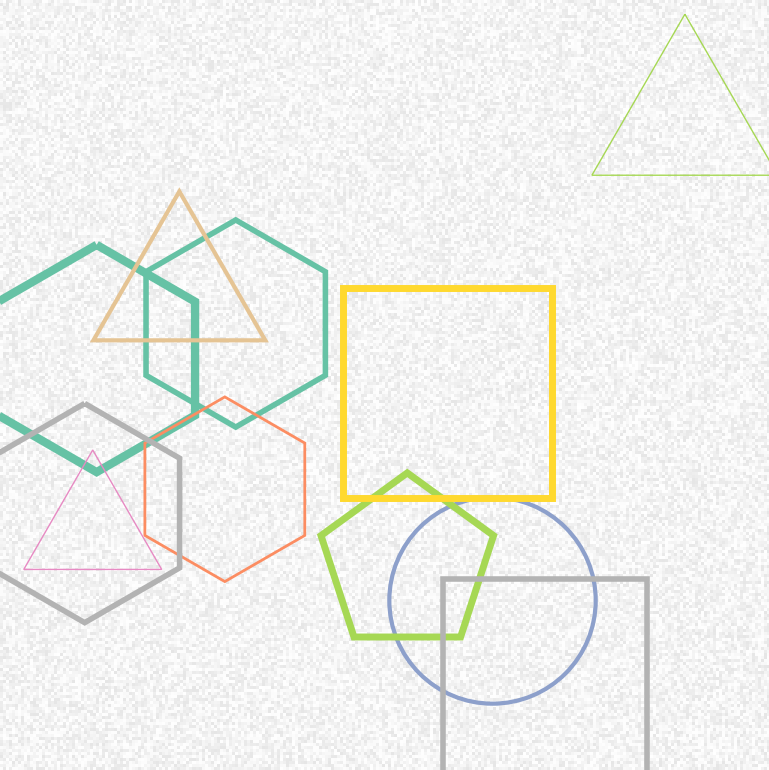[{"shape": "hexagon", "thickness": 3, "radius": 0.74, "center": [0.126, 0.534]}, {"shape": "hexagon", "thickness": 2, "radius": 0.67, "center": [0.306, 0.58]}, {"shape": "hexagon", "thickness": 1, "radius": 0.6, "center": [0.292, 0.365]}, {"shape": "circle", "thickness": 1.5, "radius": 0.67, "center": [0.64, 0.22]}, {"shape": "triangle", "thickness": 0.5, "radius": 0.52, "center": [0.12, 0.312]}, {"shape": "pentagon", "thickness": 2.5, "radius": 0.59, "center": [0.529, 0.268]}, {"shape": "triangle", "thickness": 0.5, "radius": 0.7, "center": [0.889, 0.842]}, {"shape": "square", "thickness": 2.5, "radius": 0.68, "center": [0.581, 0.49]}, {"shape": "triangle", "thickness": 1.5, "radius": 0.64, "center": [0.233, 0.622]}, {"shape": "hexagon", "thickness": 2, "radius": 0.71, "center": [0.11, 0.334]}, {"shape": "square", "thickness": 2, "radius": 0.66, "center": [0.708, 0.116]}]